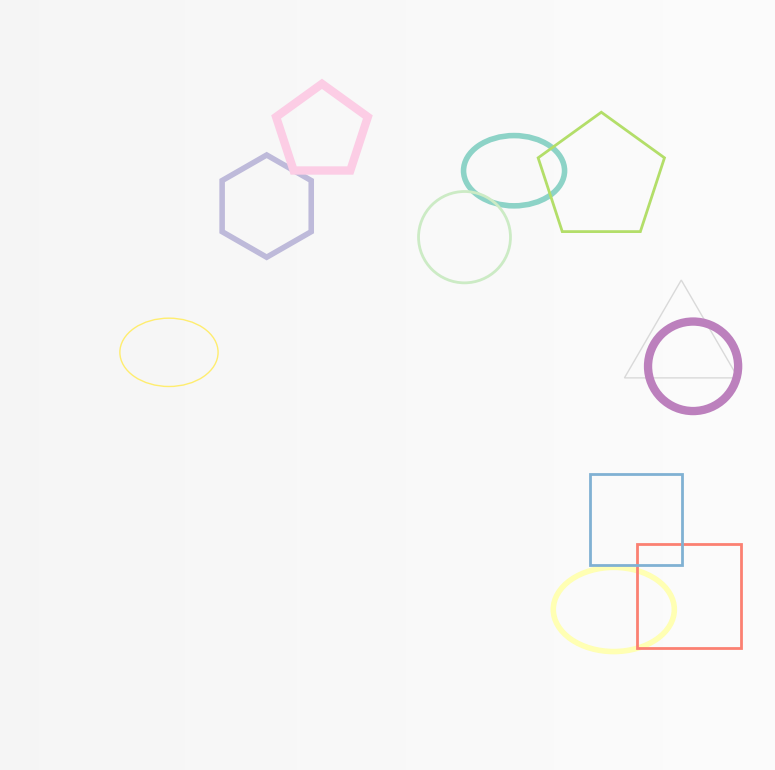[{"shape": "oval", "thickness": 2, "radius": 0.33, "center": [0.663, 0.778]}, {"shape": "oval", "thickness": 2, "radius": 0.39, "center": [0.792, 0.208]}, {"shape": "hexagon", "thickness": 2, "radius": 0.33, "center": [0.344, 0.732]}, {"shape": "square", "thickness": 1, "radius": 0.34, "center": [0.889, 0.227]}, {"shape": "square", "thickness": 1, "radius": 0.29, "center": [0.821, 0.326]}, {"shape": "pentagon", "thickness": 1, "radius": 0.43, "center": [0.776, 0.769]}, {"shape": "pentagon", "thickness": 3, "radius": 0.31, "center": [0.415, 0.829]}, {"shape": "triangle", "thickness": 0.5, "radius": 0.42, "center": [0.879, 0.552]}, {"shape": "circle", "thickness": 3, "radius": 0.29, "center": [0.894, 0.524]}, {"shape": "circle", "thickness": 1, "radius": 0.3, "center": [0.599, 0.692]}, {"shape": "oval", "thickness": 0.5, "radius": 0.32, "center": [0.218, 0.542]}]